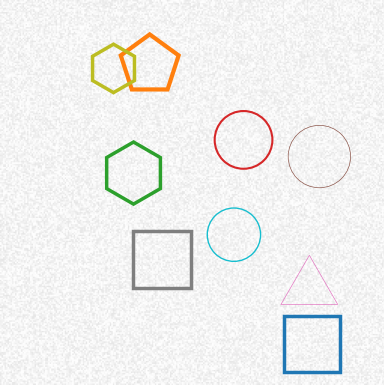[{"shape": "square", "thickness": 2.5, "radius": 0.36, "center": [0.81, 0.107]}, {"shape": "pentagon", "thickness": 3, "radius": 0.4, "center": [0.389, 0.832]}, {"shape": "hexagon", "thickness": 2.5, "radius": 0.4, "center": [0.347, 0.55]}, {"shape": "circle", "thickness": 1.5, "radius": 0.37, "center": [0.633, 0.637]}, {"shape": "circle", "thickness": 0.5, "radius": 0.41, "center": [0.83, 0.593]}, {"shape": "triangle", "thickness": 0.5, "radius": 0.43, "center": [0.803, 0.252]}, {"shape": "square", "thickness": 2.5, "radius": 0.37, "center": [0.42, 0.326]}, {"shape": "hexagon", "thickness": 2.5, "radius": 0.31, "center": [0.295, 0.822]}, {"shape": "circle", "thickness": 1, "radius": 0.35, "center": [0.608, 0.39]}]